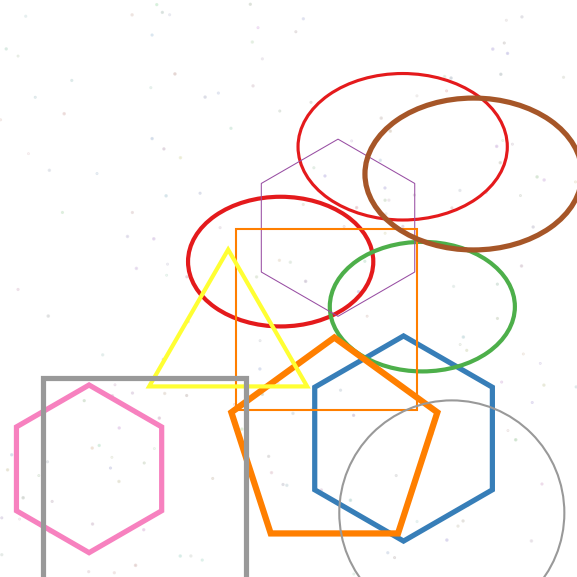[{"shape": "oval", "thickness": 2, "radius": 0.8, "center": [0.486, 0.546]}, {"shape": "oval", "thickness": 1.5, "radius": 0.91, "center": [0.697, 0.745]}, {"shape": "hexagon", "thickness": 2.5, "radius": 0.89, "center": [0.699, 0.24]}, {"shape": "oval", "thickness": 2, "radius": 0.8, "center": [0.731, 0.468]}, {"shape": "hexagon", "thickness": 0.5, "radius": 0.77, "center": [0.585, 0.605]}, {"shape": "square", "thickness": 1, "radius": 0.78, "center": [0.565, 0.447]}, {"shape": "pentagon", "thickness": 3, "radius": 0.94, "center": [0.579, 0.227]}, {"shape": "triangle", "thickness": 2, "radius": 0.79, "center": [0.395, 0.409]}, {"shape": "oval", "thickness": 2.5, "radius": 0.94, "center": [0.82, 0.698]}, {"shape": "hexagon", "thickness": 2.5, "radius": 0.73, "center": [0.154, 0.187]}, {"shape": "circle", "thickness": 1, "radius": 0.97, "center": [0.782, 0.111]}, {"shape": "square", "thickness": 2.5, "radius": 0.88, "center": [0.251, 0.168]}]